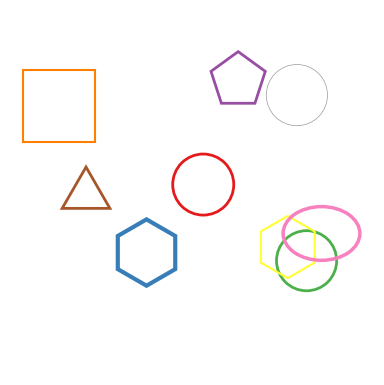[{"shape": "circle", "thickness": 2, "radius": 0.4, "center": [0.528, 0.521]}, {"shape": "hexagon", "thickness": 3, "radius": 0.43, "center": [0.381, 0.344]}, {"shape": "circle", "thickness": 2, "radius": 0.39, "center": [0.796, 0.323]}, {"shape": "pentagon", "thickness": 2, "radius": 0.37, "center": [0.619, 0.792]}, {"shape": "square", "thickness": 1.5, "radius": 0.47, "center": [0.153, 0.724]}, {"shape": "hexagon", "thickness": 1.5, "radius": 0.4, "center": [0.747, 0.358]}, {"shape": "triangle", "thickness": 2, "radius": 0.36, "center": [0.223, 0.495]}, {"shape": "oval", "thickness": 2.5, "radius": 0.5, "center": [0.835, 0.394]}, {"shape": "circle", "thickness": 0.5, "radius": 0.4, "center": [0.771, 0.753]}]